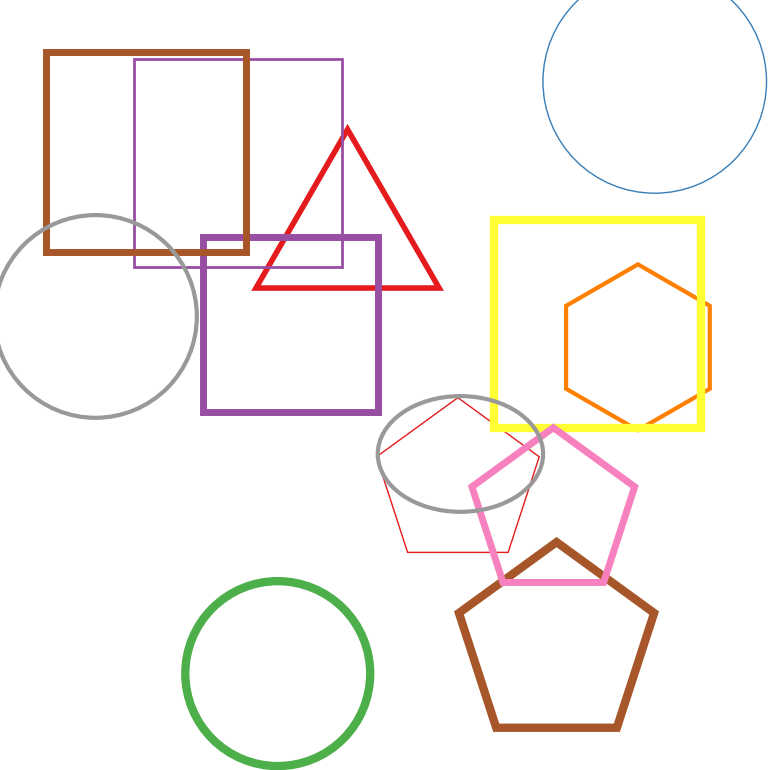[{"shape": "triangle", "thickness": 2, "radius": 0.69, "center": [0.451, 0.695]}, {"shape": "pentagon", "thickness": 0.5, "radius": 0.56, "center": [0.595, 0.372]}, {"shape": "circle", "thickness": 0.5, "radius": 0.73, "center": [0.85, 0.894]}, {"shape": "circle", "thickness": 3, "radius": 0.6, "center": [0.361, 0.125]}, {"shape": "square", "thickness": 1, "radius": 0.67, "center": [0.309, 0.788]}, {"shape": "square", "thickness": 2.5, "radius": 0.57, "center": [0.378, 0.578]}, {"shape": "hexagon", "thickness": 1.5, "radius": 0.54, "center": [0.829, 0.549]}, {"shape": "square", "thickness": 3, "radius": 0.67, "center": [0.776, 0.579]}, {"shape": "pentagon", "thickness": 3, "radius": 0.67, "center": [0.723, 0.163]}, {"shape": "square", "thickness": 2.5, "radius": 0.65, "center": [0.189, 0.803]}, {"shape": "pentagon", "thickness": 2.5, "radius": 0.56, "center": [0.719, 0.333]}, {"shape": "oval", "thickness": 1.5, "radius": 0.54, "center": [0.598, 0.41]}, {"shape": "circle", "thickness": 1.5, "radius": 0.66, "center": [0.124, 0.589]}]